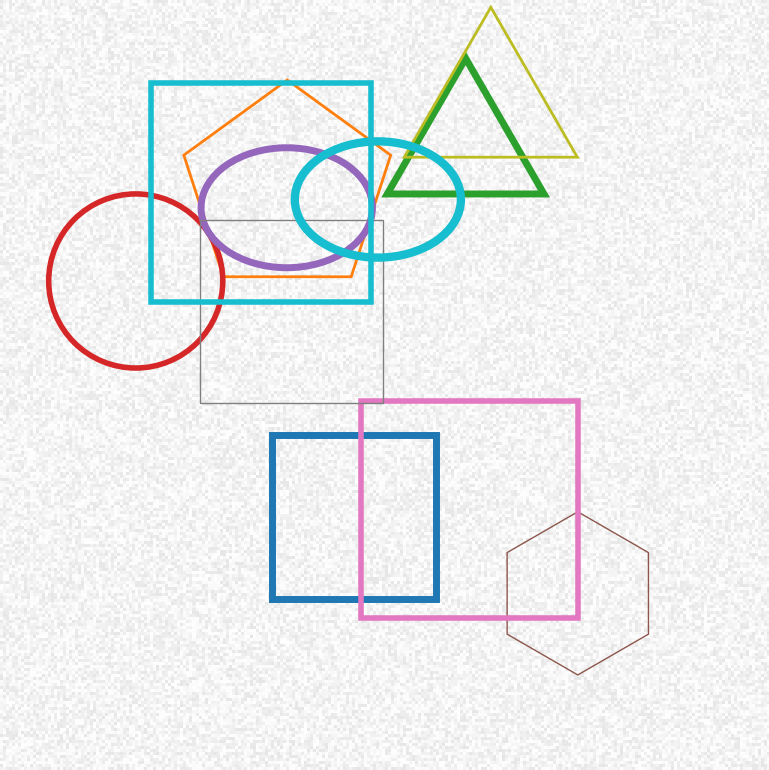[{"shape": "square", "thickness": 2.5, "radius": 0.53, "center": [0.46, 0.329]}, {"shape": "pentagon", "thickness": 1, "radius": 0.71, "center": [0.373, 0.755]}, {"shape": "triangle", "thickness": 2.5, "radius": 0.59, "center": [0.605, 0.807]}, {"shape": "circle", "thickness": 2, "radius": 0.57, "center": [0.176, 0.635]}, {"shape": "oval", "thickness": 2.5, "radius": 0.56, "center": [0.372, 0.73]}, {"shape": "hexagon", "thickness": 0.5, "radius": 0.53, "center": [0.75, 0.229]}, {"shape": "square", "thickness": 2, "radius": 0.7, "center": [0.61, 0.339]}, {"shape": "square", "thickness": 0.5, "radius": 0.59, "center": [0.378, 0.595]}, {"shape": "triangle", "thickness": 1, "radius": 0.65, "center": [0.637, 0.861]}, {"shape": "oval", "thickness": 3, "radius": 0.54, "center": [0.491, 0.741]}, {"shape": "square", "thickness": 2, "radius": 0.71, "center": [0.339, 0.75]}]